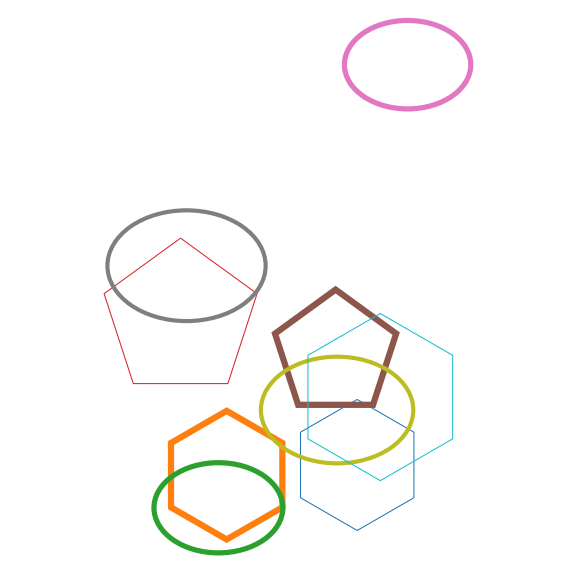[{"shape": "hexagon", "thickness": 0.5, "radius": 0.57, "center": [0.619, 0.194]}, {"shape": "hexagon", "thickness": 3, "radius": 0.56, "center": [0.393, 0.176]}, {"shape": "oval", "thickness": 2.5, "radius": 0.56, "center": [0.378, 0.12]}, {"shape": "pentagon", "thickness": 0.5, "radius": 0.7, "center": [0.313, 0.448]}, {"shape": "pentagon", "thickness": 3, "radius": 0.55, "center": [0.581, 0.387]}, {"shape": "oval", "thickness": 2.5, "radius": 0.55, "center": [0.706, 0.887]}, {"shape": "oval", "thickness": 2, "radius": 0.68, "center": [0.323, 0.539]}, {"shape": "oval", "thickness": 2, "radius": 0.66, "center": [0.584, 0.289]}, {"shape": "hexagon", "thickness": 0.5, "radius": 0.72, "center": [0.659, 0.312]}]